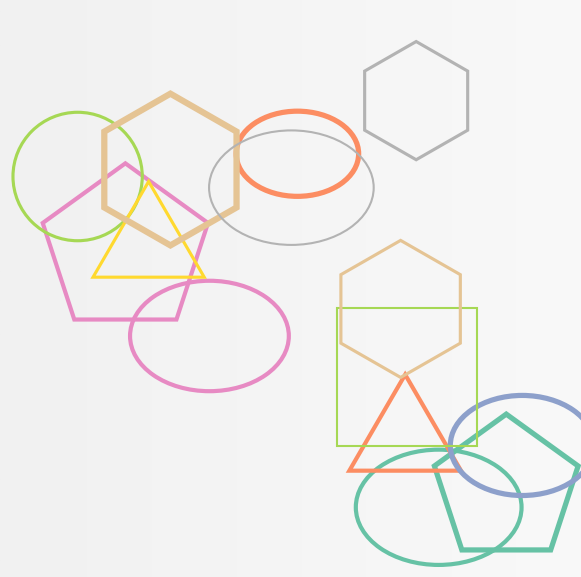[{"shape": "oval", "thickness": 2, "radius": 0.71, "center": [0.755, 0.121]}, {"shape": "pentagon", "thickness": 2.5, "radius": 0.65, "center": [0.871, 0.152]}, {"shape": "oval", "thickness": 2.5, "radius": 0.53, "center": [0.512, 0.733]}, {"shape": "triangle", "thickness": 2, "radius": 0.55, "center": [0.697, 0.24]}, {"shape": "oval", "thickness": 2.5, "radius": 0.62, "center": [0.898, 0.228]}, {"shape": "oval", "thickness": 2, "radius": 0.68, "center": [0.36, 0.417]}, {"shape": "pentagon", "thickness": 2, "radius": 0.75, "center": [0.216, 0.567]}, {"shape": "circle", "thickness": 1.5, "radius": 0.56, "center": [0.134, 0.693]}, {"shape": "square", "thickness": 1, "radius": 0.6, "center": [0.7, 0.347]}, {"shape": "triangle", "thickness": 1.5, "radius": 0.55, "center": [0.256, 0.574]}, {"shape": "hexagon", "thickness": 1.5, "radius": 0.59, "center": [0.689, 0.464]}, {"shape": "hexagon", "thickness": 3, "radius": 0.66, "center": [0.293, 0.706]}, {"shape": "hexagon", "thickness": 1.5, "radius": 0.51, "center": [0.716, 0.825]}, {"shape": "oval", "thickness": 1, "radius": 0.71, "center": [0.501, 0.674]}]